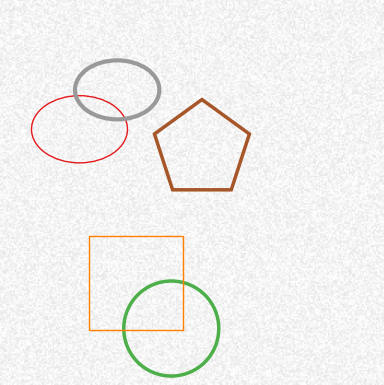[{"shape": "oval", "thickness": 1, "radius": 0.62, "center": [0.206, 0.664]}, {"shape": "circle", "thickness": 2.5, "radius": 0.62, "center": [0.445, 0.147]}, {"shape": "square", "thickness": 1, "radius": 0.61, "center": [0.353, 0.265]}, {"shape": "pentagon", "thickness": 2.5, "radius": 0.65, "center": [0.525, 0.612]}, {"shape": "oval", "thickness": 3, "radius": 0.55, "center": [0.304, 0.767]}]